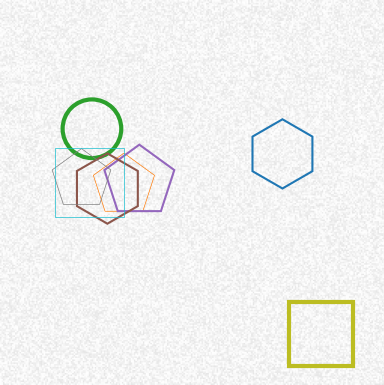[{"shape": "hexagon", "thickness": 1.5, "radius": 0.45, "center": [0.734, 0.6]}, {"shape": "pentagon", "thickness": 0.5, "radius": 0.42, "center": [0.322, 0.519]}, {"shape": "circle", "thickness": 3, "radius": 0.38, "center": [0.239, 0.666]}, {"shape": "pentagon", "thickness": 1.5, "radius": 0.48, "center": [0.362, 0.529]}, {"shape": "hexagon", "thickness": 1.5, "radius": 0.46, "center": [0.279, 0.51]}, {"shape": "pentagon", "thickness": 0.5, "radius": 0.4, "center": [0.212, 0.534]}, {"shape": "square", "thickness": 3, "radius": 0.42, "center": [0.834, 0.132]}, {"shape": "square", "thickness": 0.5, "radius": 0.45, "center": [0.231, 0.527]}]